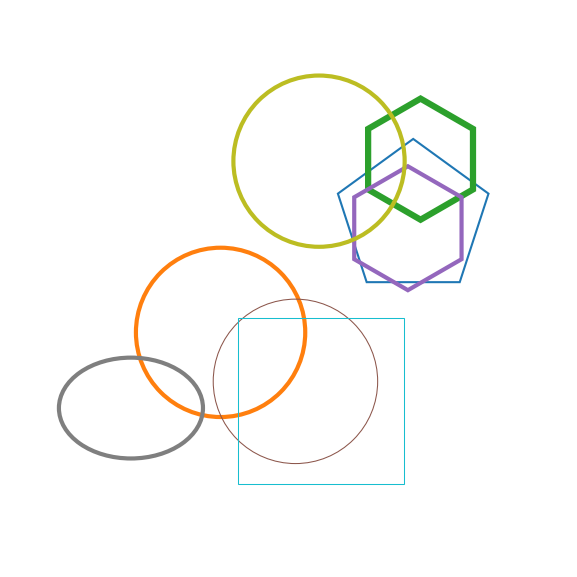[{"shape": "pentagon", "thickness": 1, "radius": 0.69, "center": [0.715, 0.621]}, {"shape": "circle", "thickness": 2, "radius": 0.73, "center": [0.382, 0.424]}, {"shape": "hexagon", "thickness": 3, "radius": 0.52, "center": [0.728, 0.724]}, {"shape": "hexagon", "thickness": 2, "radius": 0.54, "center": [0.706, 0.604]}, {"shape": "circle", "thickness": 0.5, "radius": 0.71, "center": [0.512, 0.339]}, {"shape": "oval", "thickness": 2, "radius": 0.62, "center": [0.227, 0.293]}, {"shape": "circle", "thickness": 2, "radius": 0.74, "center": [0.552, 0.72]}, {"shape": "square", "thickness": 0.5, "radius": 0.72, "center": [0.556, 0.304]}]